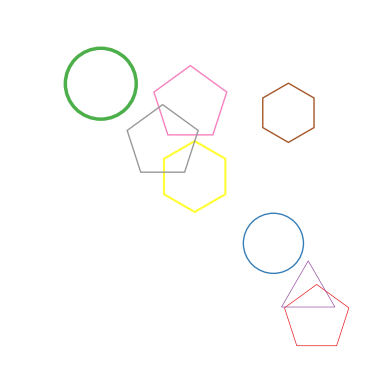[{"shape": "pentagon", "thickness": 0.5, "radius": 0.44, "center": [0.823, 0.173]}, {"shape": "circle", "thickness": 1, "radius": 0.39, "center": [0.71, 0.368]}, {"shape": "circle", "thickness": 2.5, "radius": 0.46, "center": [0.262, 0.783]}, {"shape": "triangle", "thickness": 0.5, "radius": 0.4, "center": [0.801, 0.243]}, {"shape": "hexagon", "thickness": 1.5, "radius": 0.46, "center": [0.506, 0.542]}, {"shape": "hexagon", "thickness": 1, "radius": 0.38, "center": [0.749, 0.707]}, {"shape": "pentagon", "thickness": 1, "radius": 0.5, "center": [0.494, 0.73]}, {"shape": "pentagon", "thickness": 1, "radius": 0.48, "center": [0.423, 0.631]}]